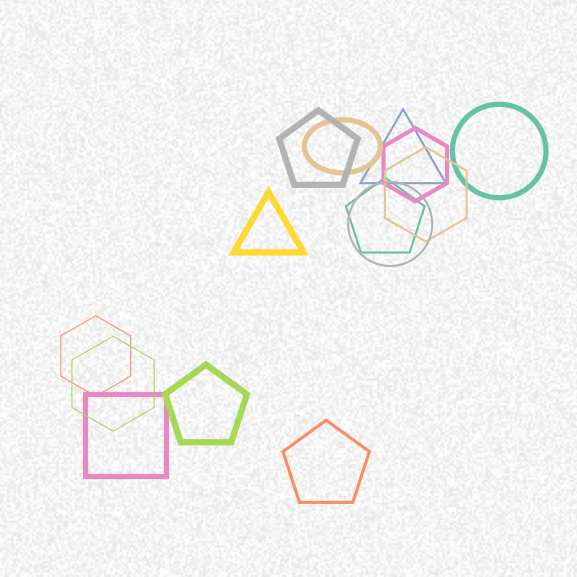[{"shape": "pentagon", "thickness": 1, "radius": 0.36, "center": [0.667, 0.62]}, {"shape": "circle", "thickness": 2.5, "radius": 0.4, "center": [0.864, 0.738]}, {"shape": "hexagon", "thickness": 0.5, "radius": 0.35, "center": [0.166, 0.383]}, {"shape": "pentagon", "thickness": 1.5, "radius": 0.39, "center": [0.565, 0.193]}, {"shape": "triangle", "thickness": 1, "radius": 0.43, "center": [0.698, 0.725]}, {"shape": "hexagon", "thickness": 2, "radius": 0.32, "center": [0.719, 0.714]}, {"shape": "square", "thickness": 2.5, "radius": 0.35, "center": [0.218, 0.246]}, {"shape": "pentagon", "thickness": 3, "radius": 0.37, "center": [0.357, 0.294]}, {"shape": "hexagon", "thickness": 0.5, "radius": 0.41, "center": [0.196, 0.335]}, {"shape": "triangle", "thickness": 3, "radius": 0.35, "center": [0.465, 0.597]}, {"shape": "oval", "thickness": 2.5, "radius": 0.33, "center": [0.593, 0.746]}, {"shape": "hexagon", "thickness": 1, "radius": 0.41, "center": [0.737, 0.663]}, {"shape": "circle", "thickness": 1, "radius": 0.36, "center": [0.676, 0.611]}, {"shape": "pentagon", "thickness": 3, "radius": 0.36, "center": [0.551, 0.737]}]